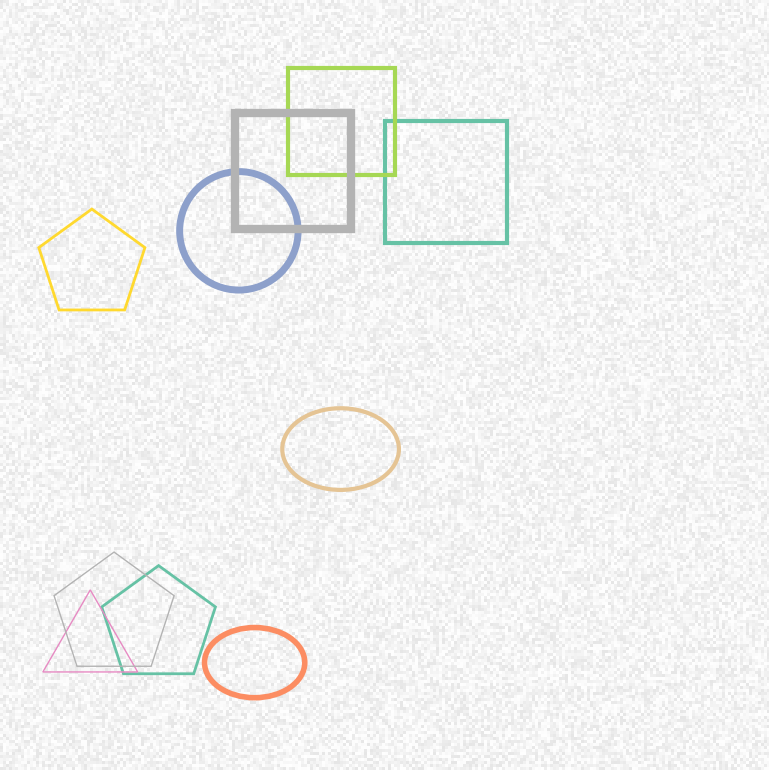[{"shape": "square", "thickness": 1.5, "radius": 0.4, "center": [0.58, 0.763]}, {"shape": "pentagon", "thickness": 1, "radius": 0.39, "center": [0.206, 0.188]}, {"shape": "oval", "thickness": 2, "radius": 0.33, "center": [0.331, 0.139]}, {"shape": "circle", "thickness": 2.5, "radius": 0.38, "center": [0.31, 0.7]}, {"shape": "triangle", "thickness": 0.5, "radius": 0.36, "center": [0.117, 0.163]}, {"shape": "square", "thickness": 1.5, "radius": 0.35, "center": [0.443, 0.842]}, {"shape": "pentagon", "thickness": 1, "radius": 0.36, "center": [0.119, 0.656]}, {"shape": "oval", "thickness": 1.5, "radius": 0.38, "center": [0.442, 0.417]}, {"shape": "square", "thickness": 3, "radius": 0.38, "center": [0.38, 0.778]}, {"shape": "pentagon", "thickness": 0.5, "radius": 0.41, "center": [0.148, 0.201]}]